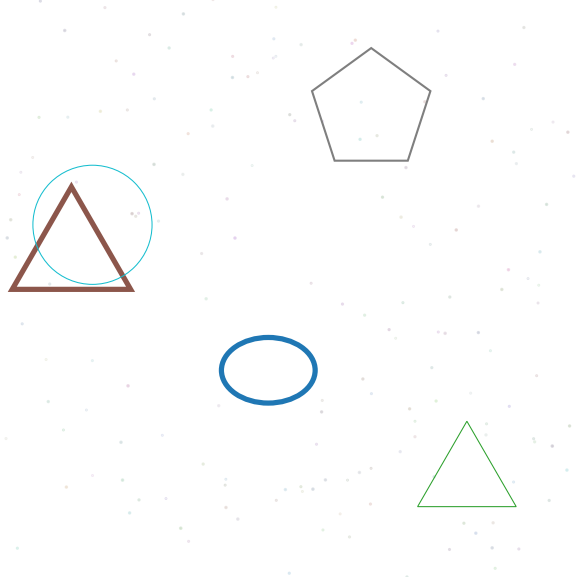[{"shape": "oval", "thickness": 2.5, "radius": 0.41, "center": [0.465, 0.358]}, {"shape": "triangle", "thickness": 0.5, "radius": 0.49, "center": [0.808, 0.171]}, {"shape": "triangle", "thickness": 2.5, "radius": 0.59, "center": [0.124, 0.557]}, {"shape": "pentagon", "thickness": 1, "radius": 0.54, "center": [0.643, 0.808]}, {"shape": "circle", "thickness": 0.5, "radius": 0.52, "center": [0.16, 0.61]}]